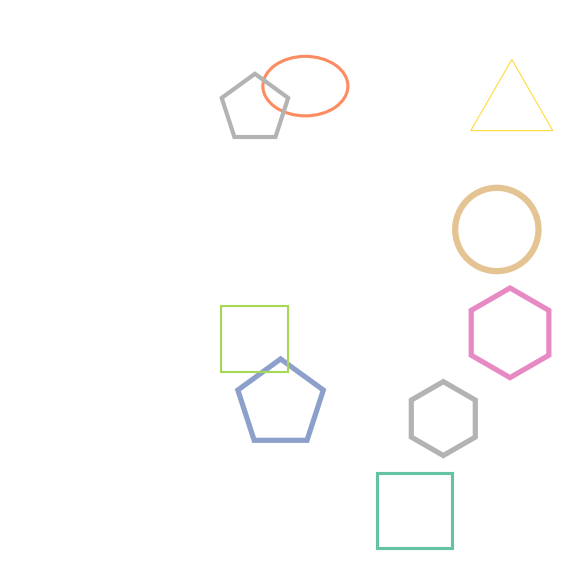[{"shape": "square", "thickness": 1.5, "radius": 0.33, "center": [0.718, 0.115]}, {"shape": "oval", "thickness": 1.5, "radius": 0.37, "center": [0.529, 0.85]}, {"shape": "pentagon", "thickness": 2.5, "radius": 0.39, "center": [0.486, 0.3]}, {"shape": "hexagon", "thickness": 2.5, "radius": 0.39, "center": [0.883, 0.423]}, {"shape": "square", "thickness": 1, "radius": 0.29, "center": [0.441, 0.413]}, {"shape": "triangle", "thickness": 0.5, "radius": 0.41, "center": [0.886, 0.814]}, {"shape": "circle", "thickness": 3, "radius": 0.36, "center": [0.86, 0.602]}, {"shape": "hexagon", "thickness": 2.5, "radius": 0.32, "center": [0.768, 0.274]}, {"shape": "pentagon", "thickness": 2, "radius": 0.3, "center": [0.441, 0.811]}]